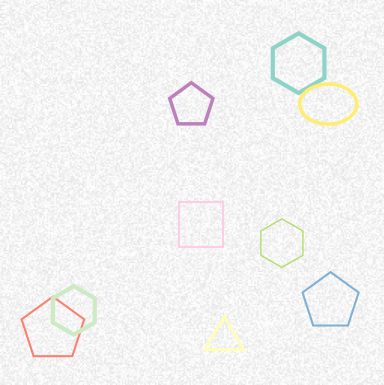[{"shape": "hexagon", "thickness": 3, "radius": 0.39, "center": [0.776, 0.836]}, {"shape": "triangle", "thickness": 2, "radius": 0.29, "center": [0.583, 0.121]}, {"shape": "pentagon", "thickness": 1.5, "radius": 0.43, "center": [0.138, 0.144]}, {"shape": "pentagon", "thickness": 1.5, "radius": 0.38, "center": [0.859, 0.217]}, {"shape": "hexagon", "thickness": 1, "radius": 0.32, "center": [0.732, 0.368]}, {"shape": "square", "thickness": 1.5, "radius": 0.29, "center": [0.522, 0.417]}, {"shape": "pentagon", "thickness": 2.5, "radius": 0.29, "center": [0.497, 0.726]}, {"shape": "hexagon", "thickness": 3, "radius": 0.31, "center": [0.192, 0.194]}, {"shape": "oval", "thickness": 2.5, "radius": 0.37, "center": [0.853, 0.73]}]